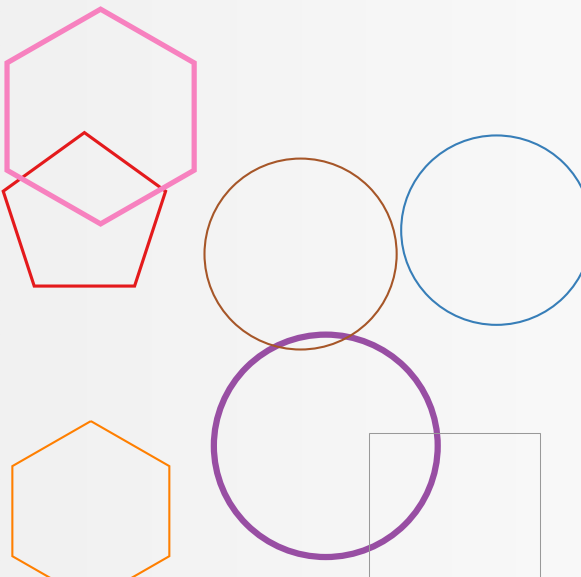[{"shape": "pentagon", "thickness": 1.5, "radius": 0.73, "center": [0.145, 0.623]}, {"shape": "circle", "thickness": 1, "radius": 0.82, "center": [0.854, 0.601]}, {"shape": "circle", "thickness": 3, "radius": 0.96, "center": [0.56, 0.227]}, {"shape": "hexagon", "thickness": 1, "radius": 0.78, "center": [0.156, 0.114]}, {"shape": "circle", "thickness": 1, "radius": 0.83, "center": [0.517, 0.559]}, {"shape": "hexagon", "thickness": 2.5, "radius": 0.93, "center": [0.173, 0.797]}, {"shape": "square", "thickness": 0.5, "radius": 0.73, "center": [0.782, 0.103]}]